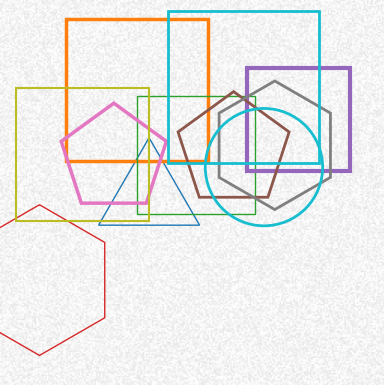[{"shape": "triangle", "thickness": 1, "radius": 0.76, "center": [0.387, 0.491]}, {"shape": "square", "thickness": 2.5, "radius": 0.92, "center": [0.357, 0.766]}, {"shape": "square", "thickness": 1, "radius": 0.77, "center": [0.51, 0.598]}, {"shape": "hexagon", "thickness": 1, "radius": 0.98, "center": [0.103, 0.272]}, {"shape": "square", "thickness": 3, "radius": 0.67, "center": [0.776, 0.691]}, {"shape": "pentagon", "thickness": 2, "radius": 0.76, "center": [0.607, 0.61]}, {"shape": "pentagon", "thickness": 2.5, "radius": 0.72, "center": [0.296, 0.588]}, {"shape": "hexagon", "thickness": 2, "radius": 0.83, "center": [0.714, 0.623]}, {"shape": "square", "thickness": 1.5, "radius": 0.86, "center": [0.213, 0.599]}, {"shape": "square", "thickness": 2, "radius": 0.98, "center": [0.632, 0.774]}, {"shape": "circle", "thickness": 2, "radius": 0.76, "center": [0.686, 0.566]}]